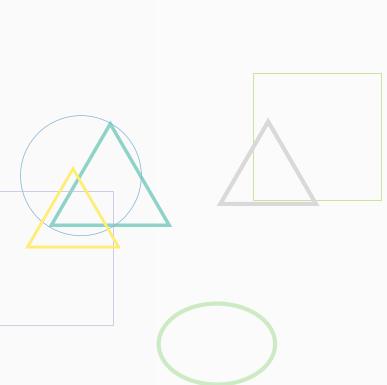[{"shape": "triangle", "thickness": 2.5, "radius": 0.88, "center": [0.285, 0.503]}, {"shape": "square", "thickness": 0.5, "radius": 0.87, "center": [0.119, 0.33]}, {"shape": "circle", "thickness": 0.5, "radius": 0.78, "center": [0.209, 0.544]}, {"shape": "square", "thickness": 0.5, "radius": 0.82, "center": [0.818, 0.645]}, {"shape": "triangle", "thickness": 3, "radius": 0.71, "center": [0.692, 0.542]}, {"shape": "oval", "thickness": 3, "radius": 0.75, "center": [0.56, 0.106]}, {"shape": "triangle", "thickness": 2, "radius": 0.68, "center": [0.189, 0.426]}]